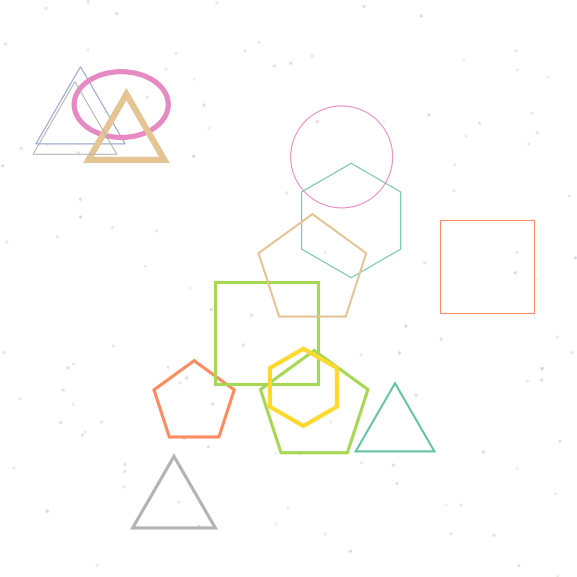[{"shape": "triangle", "thickness": 1, "radius": 0.39, "center": [0.684, 0.257]}, {"shape": "hexagon", "thickness": 0.5, "radius": 0.5, "center": [0.608, 0.617]}, {"shape": "pentagon", "thickness": 1.5, "radius": 0.37, "center": [0.336, 0.302]}, {"shape": "square", "thickness": 0.5, "radius": 0.4, "center": [0.843, 0.538]}, {"shape": "triangle", "thickness": 0.5, "radius": 0.45, "center": [0.139, 0.795]}, {"shape": "circle", "thickness": 0.5, "radius": 0.44, "center": [0.592, 0.727]}, {"shape": "oval", "thickness": 2.5, "radius": 0.41, "center": [0.21, 0.818]}, {"shape": "square", "thickness": 1.5, "radius": 0.44, "center": [0.461, 0.422]}, {"shape": "pentagon", "thickness": 1.5, "radius": 0.49, "center": [0.544, 0.294]}, {"shape": "hexagon", "thickness": 2, "radius": 0.33, "center": [0.525, 0.328]}, {"shape": "pentagon", "thickness": 1, "radius": 0.49, "center": [0.541, 0.53]}, {"shape": "triangle", "thickness": 3, "radius": 0.38, "center": [0.219, 0.76]}, {"shape": "triangle", "thickness": 1.5, "radius": 0.41, "center": [0.301, 0.126]}, {"shape": "triangle", "thickness": 0.5, "radius": 0.42, "center": [0.13, 0.774]}]